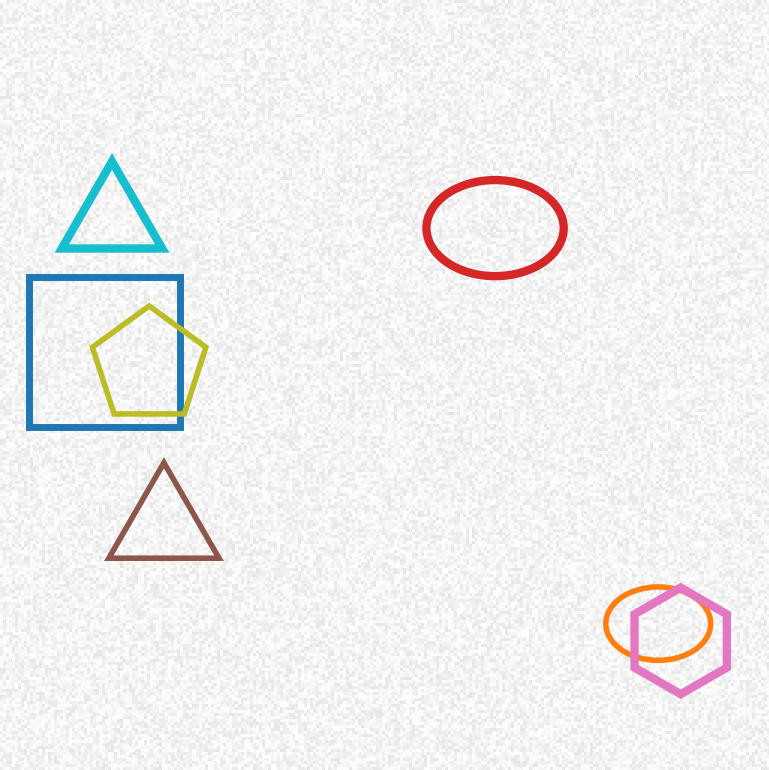[{"shape": "square", "thickness": 2.5, "radius": 0.49, "center": [0.136, 0.543]}, {"shape": "oval", "thickness": 2, "radius": 0.34, "center": [0.855, 0.19]}, {"shape": "oval", "thickness": 3, "radius": 0.45, "center": [0.643, 0.704]}, {"shape": "triangle", "thickness": 2, "radius": 0.41, "center": [0.213, 0.316]}, {"shape": "hexagon", "thickness": 3, "radius": 0.35, "center": [0.884, 0.168]}, {"shape": "pentagon", "thickness": 2, "radius": 0.39, "center": [0.194, 0.525]}, {"shape": "triangle", "thickness": 3, "radius": 0.38, "center": [0.145, 0.715]}]